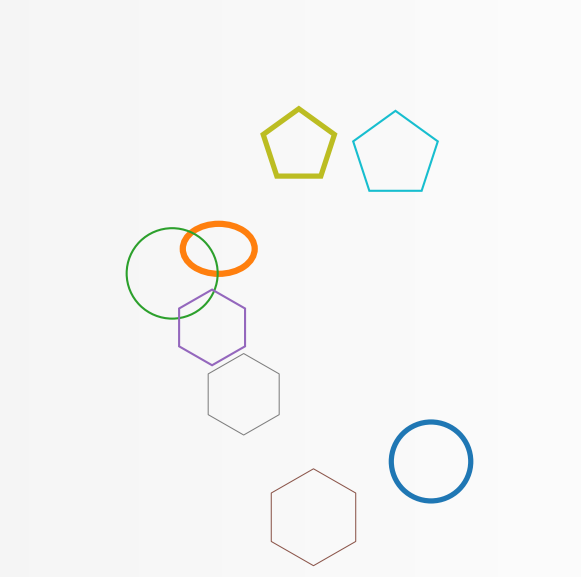[{"shape": "circle", "thickness": 2.5, "radius": 0.34, "center": [0.742, 0.2]}, {"shape": "oval", "thickness": 3, "radius": 0.31, "center": [0.376, 0.568]}, {"shape": "circle", "thickness": 1, "radius": 0.39, "center": [0.296, 0.526]}, {"shape": "hexagon", "thickness": 1, "radius": 0.33, "center": [0.365, 0.432]}, {"shape": "hexagon", "thickness": 0.5, "radius": 0.42, "center": [0.539, 0.103]}, {"shape": "hexagon", "thickness": 0.5, "radius": 0.35, "center": [0.419, 0.316]}, {"shape": "pentagon", "thickness": 2.5, "radius": 0.32, "center": [0.514, 0.746]}, {"shape": "pentagon", "thickness": 1, "radius": 0.38, "center": [0.68, 0.731]}]